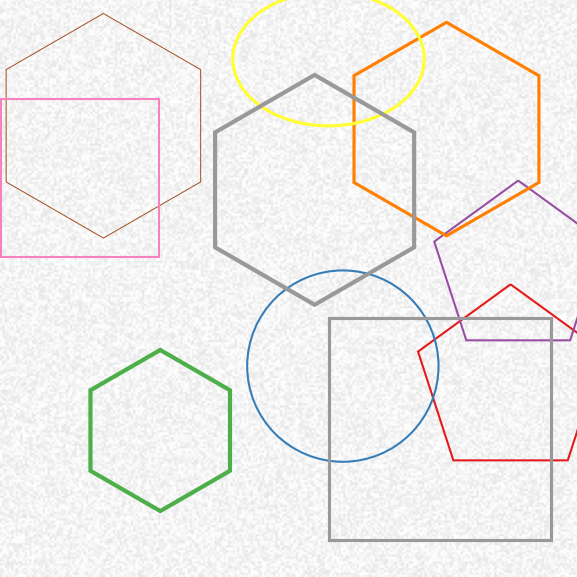[{"shape": "pentagon", "thickness": 1, "radius": 0.84, "center": [0.884, 0.338]}, {"shape": "circle", "thickness": 1, "radius": 0.83, "center": [0.594, 0.365]}, {"shape": "hexagon", "thickness": 2, "radius": 0.7, "center": [0.277, 0.254]}, {"shape": "pentagon", "thickness": 1, "radius": 0.76, "center": [0.897, 0.534]}, {"shape": "hexagon", "thickness": 1.5, "radius": 0.92, "center": [0.773, 0.776]}, {"shape": "oval", "thickness": 1.5, "radius": 0.83, "center": [0.569, 0.897]}, {"shape": "hexagon", "thickness": 0.5, "radius": 0.97, "center": [0.179, 0.781]}, {"shape": "square", "thickness": 1, "radius": 0.68, "center": [0.139, 0.691]}, {"shape": "square", "thickness": 1.5, "radius": 0.96, "center": [0.762, 0.257]}, {"shape": "hexagon", "thickness": 2, "radius": 0.99, "center": [0.545, 0.67]}]